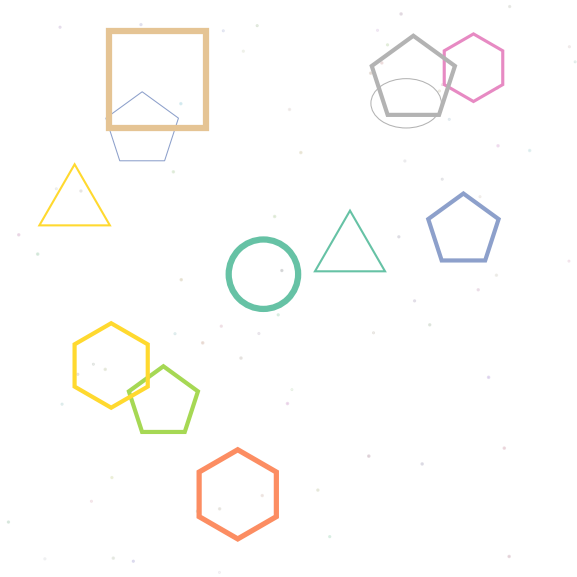[{"shape": "triangle", "thickness": 1, "radius": 0.35, "center": [0.606, 0.564]}, {"shape": "circle", "thickness": 3, "radius": 0.3, "center": [0.456, 0.524]}, {"shape": "hexagon", "thickness": 2.5, "radius": 0.39, "center": [0.412, 0.143]}, {"shape": "pentagon", "thickness": 2, "radius": 0.32, "center": [0.802, 0.6]}, {"shape": "pentagon", "thickness": 0.5, "radius": 0.33, "center": [0.246, 0.774]}, {"shape": "hexagon", "thickness": 1.5, "radius": 0.29, "center": [0.82, 0.882]}, {"shape": "pentagon", "thickness": 2, "radius": 0.31, "center": [0.283, 0.302]}, {"shape": "triangle", "thickness": 1, "radius": 0.35, "center": [0.129, 0.644]}, {"shape": "hexagon", "thickness": 2, "radius": 0.37, "center": [0.192, 0.366]}, {"shape": "square", "thickness": 3, "radius": 0.42, "center": [0.273, 0.862]}, {"shape": "oval", "thickness": 0.5, "radius": 0.31, "center": [0.703, 0.82]}, {"shape": "pentagon", "thickness": 2, "radius": 0.38, "center": [0.716, 0.861]}]